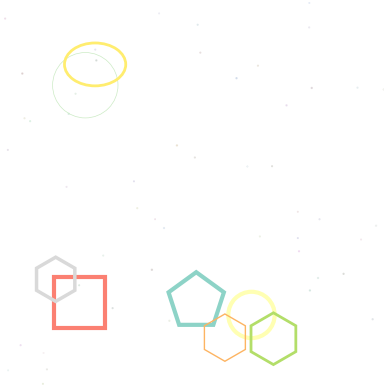[{"shape": "pentagon", "thickness": 3, "radius": 0.38, "center": [0.51, 0.217]}, {"shape": "circle", "thickness": 3, "radius": 0.3, "center": [0.653, 0.182]}, {"shape": "square", "thickness": 3, "radius": 0.33, "center": [0.207, 0.215]}, {"shape": "hexagon", "thickness": 1, "radius": 0.31, "center": [0.584, 0.123]}, {"shape": "hexagon", "thickness": 2, "radius": 0.34, "center": [0.71, 0.12]}, {"shape": "hexagon", "thickness": 2.5, "radius": 0.29, "center": [0.145, 0.275]}, {"shape": "circle", "thickness": 0.5, "radius": 0.42, "center": [0.222, 0.779]}, {"shape": "oval", "thickness": 2, "radius": 0.4, "center": [0.247, 0.833]}]